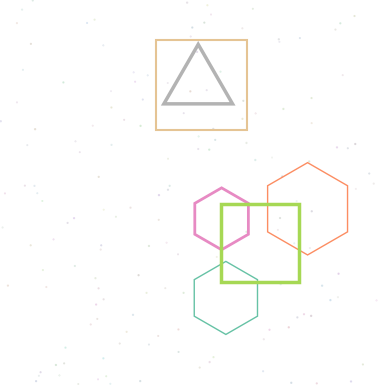[{"shape": "hexagon", "thickness": 1, "radius": 0.47, "center": [0.587, 0.226]}, {"shape": "hexagon", "thickness": 1, "radius": 0.6, "center": [0.799, 0.458]}, {"shape": "hexagon", "thickness": 2, "radius": 0.4, "center": [0.576, 0.432]}, {"shape": "square", "thickness": 2.5, "radius": 0.51, "center": [0.674, 0.368]}, {"shape": "square", "thickness": 1.5, "radius": 0.59, "center": [0.523, 0.78]}, {"shape": "triangle", "thickness": 2.5, "radius": 0.51, "center": [0.515, 0.782]}]